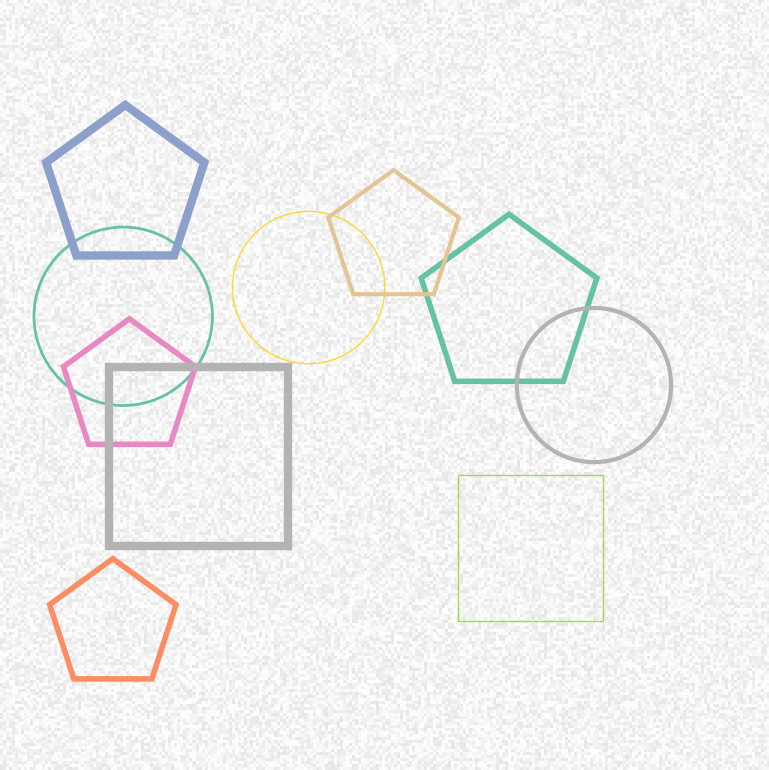[{"shape": "pentagon", "thickness": 2, "radius": 0.6, "center": [0.661, 0.602]}, {"shape": "circle", "thickness": 1, "radius": 0.58, "center": [0.16, 0.589]}, {"shape": "pentagon", "thickness": 2, "radius": 0.43, "center": [0.147, 0.188]}, {"shape": "pentagon", "thickness": 3, "radius": 0.54, "center": [0.163, 0.756]}, {"shape": "pentagon", "thickness": 2, "radius": 0.45, "center": [0.168, 0.496]}, {"shape": "square", "thickness": 0.5, "radius": 0.47, "center": [0.689, 0.288]}, {"shape": "circle", "thickness": 0.5, "radius": 0.49, "center": [0.401, 0.627]}, {"shape": "pentagon", "thickness": 1.5, "radius": 0.45, "center": [0.511, 0.69]}, {"shape": "square", "thickness": 3, "radius": 0.58, "center": [0.258, 0.407]}, {"shape": "circle", "thickness": 1.5, "radius": 0.5, "center": [0.771, 0.5]}]